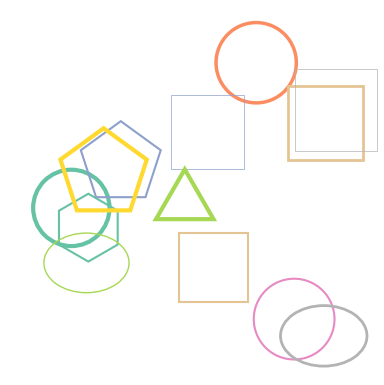[{"shape": "hexagon", "thickness": 1.5, "radius": 0.44, "center": [0.229, 0.409]}, {"shape": "circle", "thickness": 3, "radius": 0.5, "center": [0.185, 0.46]}, {"shape": "circle", "thickness": 2.5, "radius": 0.52, "center": [0.665, 0.837]}, {"shape": "pentagon", "thickness": 1.5, "radius": 0.55, "center": [0.314, 0.576]}, {"shape": "square", "thickness": 0.5, "radius": 0.48, "center": [0.539, 0.656]}, {"shape": "circle", "thickness": 1.5, "radius": 0.52, "center": [0.764, 0.171]}, {"shape": "oval", "thickness": 1, "radius": 0.55, "center": [0.225, 0.317]}, {"shape": "triangle", "thickness": 3, "radius": 0.43, "center": [0.48, 0.474]}, {"shape": "pentagon", "thickness": 3, "radius": 0.59, "center": [0.269, 0.549]}, {"shape": "square", "thickness": 2, "radius": 0.48, "center": [0.846, 0.681]}, {"shape": "square", "thickness": 1.5, "radius": 0.45, "center": [0.555, 0.305]}, {"shape": "square", "thickness": 0.5, "radius": 0.53, "center": [0.873, 0.715]}, {"shape": "oval", "thickness": 2, "radius": 0.56, "center": [0.841, 0.128]}]